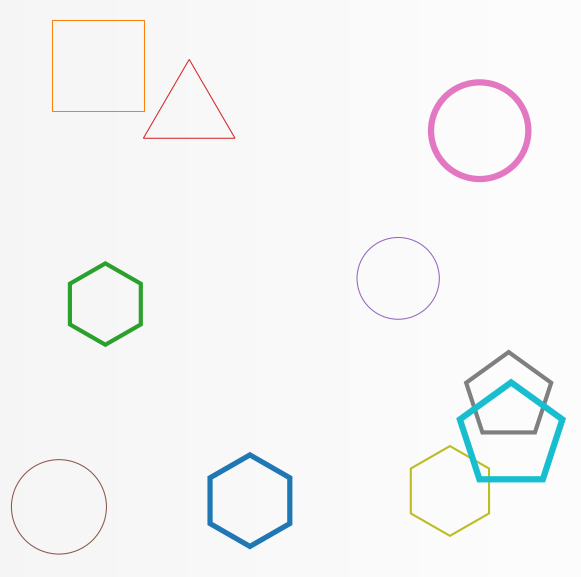[{"shape": "hexagon", "thickness": 2.5, "radius": 0.4, "center": [0.43, 0.132]}, {"shape": "square", "thickness": 0.5, "radius": 0.4, "center": [0.168, 0.886]}, {"shape": "hexagon", "thickness": 2, "radius": 0.35, "center": [0.181, 0.473]}, {"shape": "triangle", "thickness": 0.5, "radius": 0.46, "center": [0.325, 0.805]}, {"shape": "circle", "thickness": 0.5, "radius": 0.35, "center": [0.685, 0.517]}, {"shape": "circle", "thickness": 0.5, "radius": 0.41, "center": [0.101, 0.121]}, {"shape": "circle", "thickness": 3, "radius": 0.42, "center": [0.825, 0.773]}, {"shape": "pentagon", "thickness": 2, "radius": 0.38, "center": [0.875, 0.313]}, {"shape": "hexagon", "thickness": 1, "radius": 0.39, "center": [0.774, 0.149]}, {"shape": "pentagon", "thickness": 3, "radius": 0.46, "center": [0.879, 0.244]}]